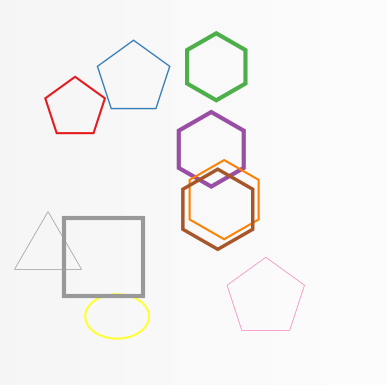[{"shape": "pentagon", "thickness": 1.5, "radius": 0.4, "center": [0.194, 0.72]}, {"shape": "pentagon", "thickness": 1, "radius": 0.49, "center": [0.345, 0.797]}, {"shape": "hexagon", "thickness": 3, "radius": 0.43, "center": [0.558, 0.827]}, {"shape": "hexagon", "thickness": 3, "radius": 0.48, "center": [0.545, 0.612]}, {"shape": "hexagon", "thickness": 1.5, "radius": 0.51, "center": [0.578, 0.481]}, {"shape": "oval", "thickness": 1.5, "radius": 0.41, "center": [0.302, 0.178]}, {"shape": "hexagon", "thickness": 2.5, "radius": 0.52, "center": [0.562, 0.456]}, {"shape": "pentagon", "thickness": 0.5, "radius": 0.53, "center": [0.686, 0.227]}, {"shape": "triangle", "thickness": 0.5, "radius": 0.5, "center": [0.124, 0.35]}, {"shape": "square", "thickness": 3, "radius": 0.51, "center": [0.267, 0.333]}]